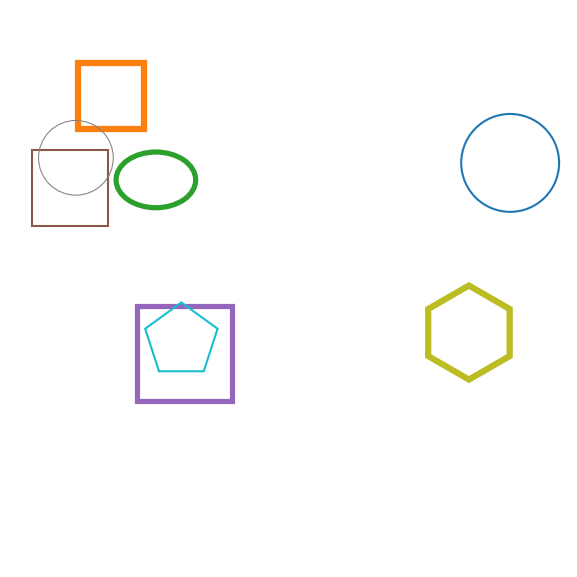[{"shape": "circle", "thickness": 1, "radius": 0.42, "center": [0.883, 0.717]}, {"shape": "square", "thickness": 3, "radius": 0.29, "center": [0.192, 0.833]}, {"shape": "oval", "thickness": 2.5, "radius": 0.34, "center": [0.27, 0.688]}, {"shape": "square", "thickness": 2.5, "radius": 0.41, "center": [0.319, 0.387]}, {"shape": "square", "thickness": 1, "radius": 0.33, "center": [0.121, 0.674]}, {"shape": "circle", "thickness": 0.5, "radius": 0.32, "center": [0.131, 0.726]}, {"shape": "hexagon", "thickness": 3, "radius": 0.41, "center": [0.812, 0.423]}, {"shape": "pentagon", "thickness": 1, "radius": 0.33, "center": [0.314, 0.41]}]